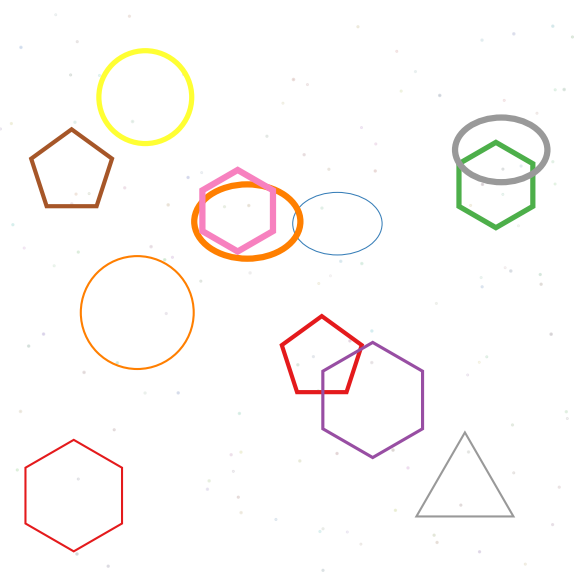[{"shape": "hexagon", "thickness": 1, "radius": 0.48, "center": [0.128, 0.141]}, {"shape": "pentagon", "thickness": 2, "radius": 0.36, "center": [0.557, 0.379]}, {"shape": "oval", "thickness": 0.5, "radius": 0.39, "center": [0.584, 0.612]}, {"shape": "hexagon", "thickness": 2.5, "radius": 0.37, "center": [0.859, 0.679]}, {"shape": "hexagon", "thickness": 1.5, "radius": 0.5, "center": [0.645, 0.307]}, {"shape": "circle", "thickness": 1, "radius": 0.49, "center": [0.238, 0.458]}, {"shape": "oval", "thickness": 3, "radius": 0.46, "center": [0.428, 0.616]}, {"shape": "circle", "thickness": 2.5, "radius": 0.4, "center": [0.252, 0.831]}, {"shape": "pentagon", "thickness": 2, "radius": 0.37, "center": [0.124, 0.702]}, {"shape": "hexagon", "thickness": 3, "radius": 0.35, "center": [0.412, 0.634]}, {"shape": "triangle", "thickness": 1, "radius": 0.49, "center": [0.805, 0.153]}, {"shape": "oval", "thickness": 3, "radius": 0.4, "center": [0.868, 0.74]}]